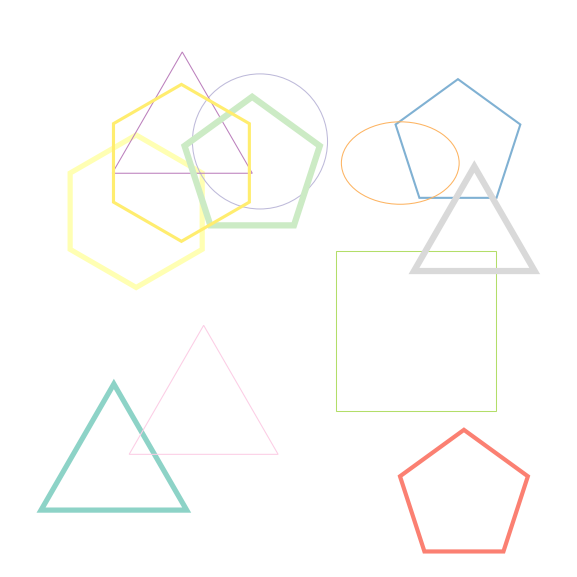[{"shape": "triangle", "thickness": 2.5, "radius": 0.73, "center": [0.197, 0.189]}, {"shape": "hexagon", "thickness": 2.5, "radius": 0.66, "center": [0.236, 0.633]}, {"shape": "circle", "thickness": 0.5, "radius": 0.58, "center": [0.45, 0.754]}, {"shape": "pentagon", "thickness": 2, "radius": 0.58, "center": [0.803, 0.138]}, {"shape": "pentagon", "thickness": 1, "radius": 0.57, "center": [0.793, 0.748]}, {"shape": "oval", "thickness": 0.5, "radius": 0.51, "center": [0.693, 0.717]}, {"shape": "square", "thickness": 0.5, "radius": 0.69, "center": [0.72, 0.426]}, {"shape": "triangle", "thickness": 0.5, "radius": 0.74, "center": [0.353, 0.287]}, {"shape": "triangle", "thickness": 3, "radius": 0.6, "center": [0.821, 0.59]}, {"shape": "triangle", "thickness": 0.5, "radius": 0.7, "center": [0.316, 0.769]}, {"shape": "pentagon", "thickness": 3, "radius": 0.62, "center": [0.437, 0.708]}, {"shape": "hexagon", "thickness": 1.5, "radius": 0.68, "center": [0.314, 0.717]}]